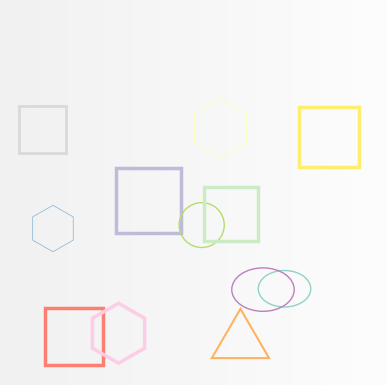[{"shape": "oval", "thickness": 1, "radius": 0.34, "center": [0.734, 0.25]}, {"shape": "hexagon", "thickness": 0.5, "radius": 0.39, "center": [0.569, 0.666]}, {"shape": "square", "thickness": 2.5, "radius": 0.42, "center": [0.384, 0.479]}, {"shape": "square", "thickness": 2.5, "radius": 0.37, "center": [0.191, 0.127]}, {"shape": "hexagon", "thickness": 0.5, "radius": 0.3, "center": [0.137, 0.406]}, {"shape": "triangle", "thickness": 1.5, "radius": 0.43, "center": [0.621, 0.112]}, {"shape": "circle", "thickness": 1, "radius": 0.29, "center": [0.521, 0.415]}, {"shape": "hexagon", "thickness": 2.5, "radius": 0.39, "center": [0.306, 0.134]}, {"shape": "square", "thickness": 2, "radius": 0.3, "center": [0.11, 0.664]}, {"shape": "oval", "thickness": 1, "radius": 0.4, "center": [0.679, 0.248]}, {"shape": "square", "thickness": 2.5, "radius": 0.35, "center": [0.597, 0.444]}, {"shape": "square", "thickness": 2.5, "radius": 0.39, "center": [0.849, 0.643]}]